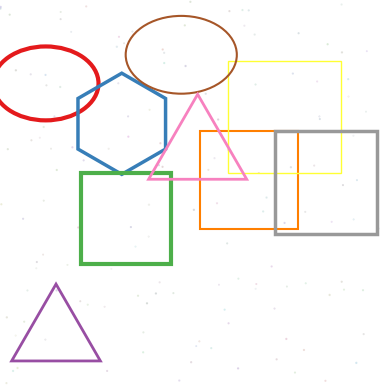[{"shape": "oval", "thickness": 3, "radius": 0.69, "center": [0.119, 0.783]}, {"shape": "hexagon", "thickness": 2.5, "radius": 0.66, "center": [0.316, 0.679]}, {"shape": "square", "thickness": 3, "radius": 0.59, "center": [0.327, 0.432]}, {"shape": "triangle", "thickness": 2, "radius": 0.67, "center": [0.146, 0.129]}, {"shape": "square", "thickness": 1.5, "radius": 0.64, "center": [0.648, 0.533]}, {"shape": "square", "thickness": 1, "radius": 0.73, "center": [0.738, 0.696]}, {"shape": "oval", "thickness": 1.5, "radius": 0.72, "center": [0.471, 0.858]}, {"shape": "triangle", "thickness": 2, "radius": 0.74, "center": [0.513, 0.608]}, {"shape": "square", "thickness": 2.5, "radius": 0.67, "center": [0.846, 0.525]}]